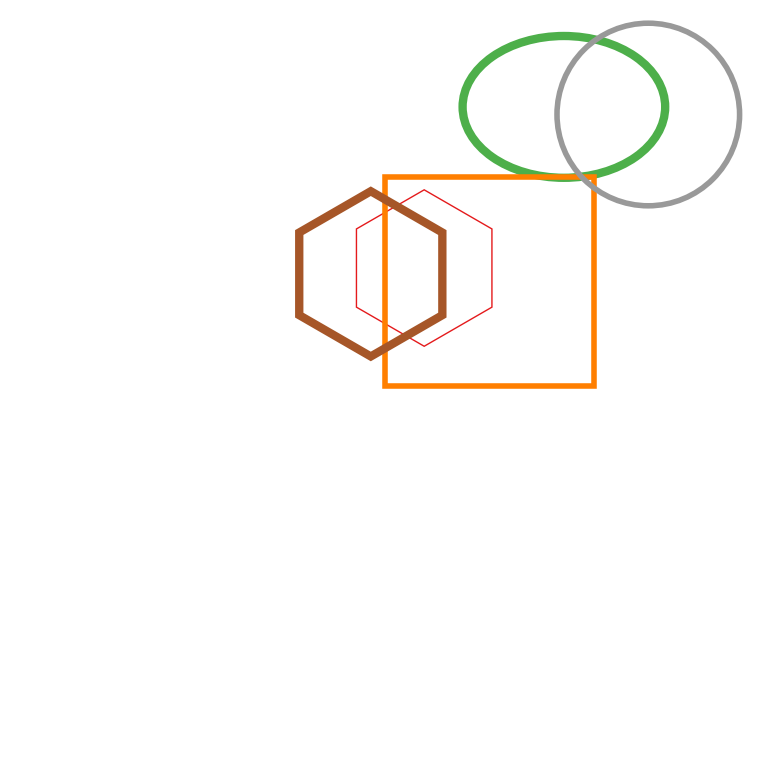[{"shape": "hexagon", "thickness": 0.5, "radius": 0.51, "center": [0.551, 0.652]}, {"shape": "oval", "thickness": 3, "radius": 0.66, "center": [0.732, 0.861]}, {"shape": "square", "thickness": 2, "radius": 0.68, "center": [0.636, 0.635]}, {"shape": "hexagon", "thickness": 3, "radius": 0.54, "center": [0.482, 0.644]}, {"shape": "circle", "thickness": 2, "radius": 0.59, "center": [0.842, 0.851]}]